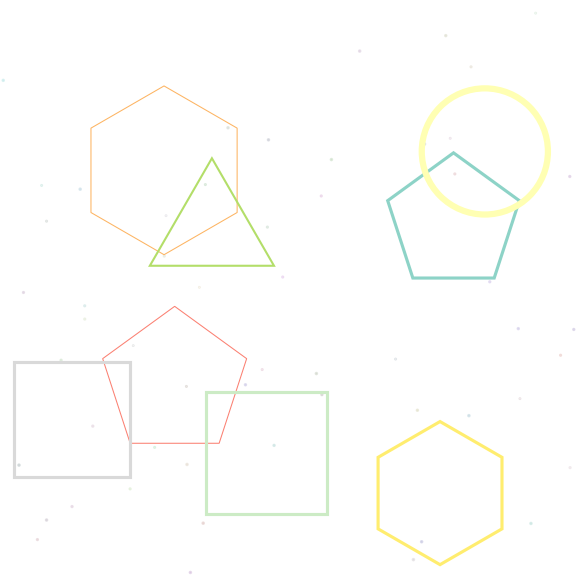[{"shape": "pentagon", "thickness": 1.5, "radius": 0.6, "center": [0.785, 0.615]}, {"shape": "circle", "thickness": 3, "radius": 0.55, "center": [0.84, 0.737]}, {"shape": "pentagon", "thickness": 0.5, "radius": 0.66, "center": [0.302, 0.338]}, {"shape": "hexagon", "thickness": 0.5, "radius": 0.73, "center": [0.284, 0.704]}, {"shape": "triangle", "thickness": 1, "radius": 0.62, "center": [0.367, 0.601]}, {"shape": "square", "thickness": 1.5, "radius": 0.5, "center": [0.125, 0.273]}, {"shape": "square", "thickness": 1.5, "radius": 0.53, "center": [0.462, 0.215]}, {"shape": "hexagon", "thickness": 1.5, "radius": 0.62, "center": [0.762, 0.145]}]